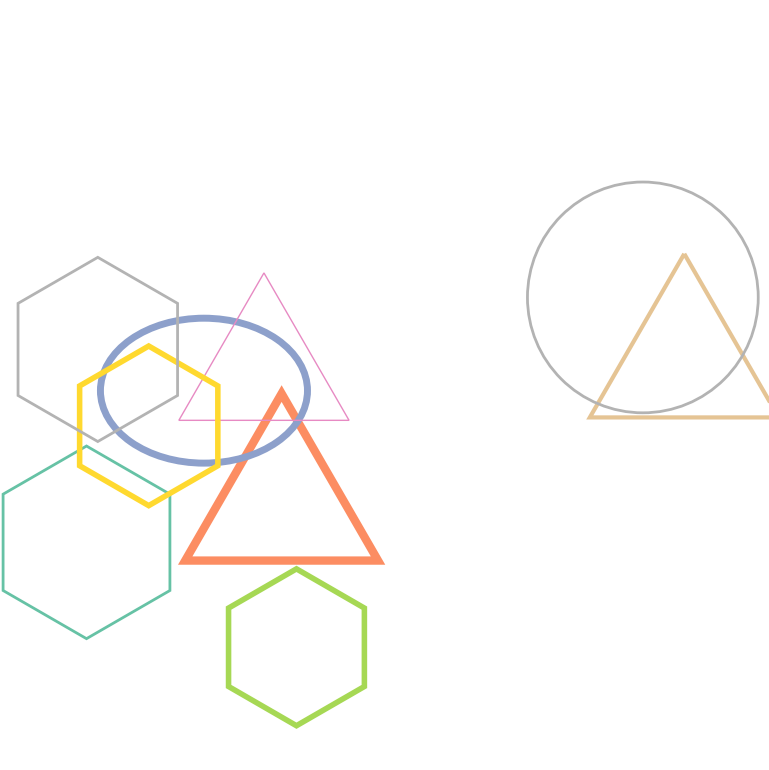[{"shape": "hexagon", "thickness": 1, "radius": 0.63, "center": [0.112, 0.296]}, {"shape": "triangle", "thickness": 3, "radius": 0.72, "center": [0.366, 0.344]}, {"shape": "oval", "thickness": 2.5, "radius": 0.67, "center": [0.265, 0.493]}, {"shape": "triangle", "thickness": 0.5, "radius": 0.64, "center": [0.343, 0.518]}, {"shape": "hexagon", "thickness": 2, "radius": 0.51, "center": [0.385, 0.159]}, {"shape": "hexagon", "thickness": 2, "radius": 0.52, "center": [0.193, 0.447]}, {"shape": "triangle", "thickness": 1.5, "radius": 0.71, "center": [0.889, 0.529]}, {"shape": "circle", "thickness": 1, "radius": 0.75, "center": [0.835, 0.614]}, {"shape": "hexagon", "thickness": 1, "radius": 0.6, "center": [0.127, 0.546]}]